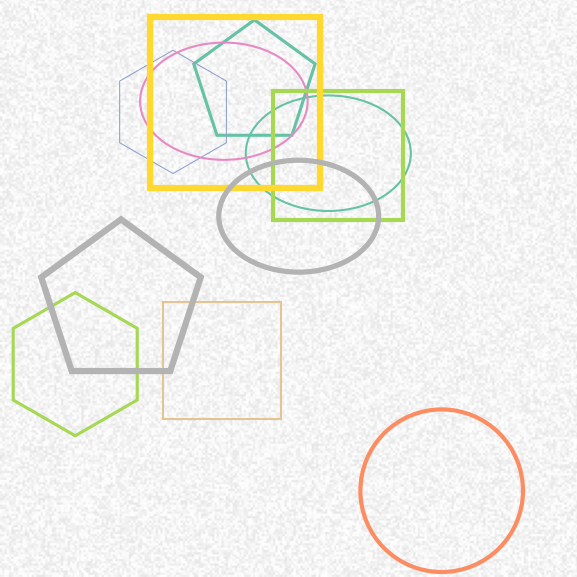[{"shape": "oval", "thickness": 1, "radius": 0.71, "center": [0.568, 0.734]}, {"shape": "pentagon", "thickness": 1.5, "radius": 0.55, "center": [0.441, 0.854]}, {"shape": "circle", "thickness": 2, "radius": 0.7, "center": [0.765, 0.149]}, {"shape": "hexagon", "thickness": 0.5, "radius": 0.53, "center": [0.3, 0.805]}, {"shape": "oval", "thickness": 1, "radius": 0.73, "center": [0.388, 0.824]}, {"shape": "hexagon", "thickness": 1.5, "radius": 0.62, "center": [0.13, 0.369]}, {"shape": "square", "thickness": 2, "radius": 0.56, "center": [0.585, 0.73]}, {"shape": "square", "thickness": 3, "radius": 0.74, "center": [0.407, 0.822]}, {"shape": "square", "thickness": 1, "radius": 0.51, "center": [0.384, 0.375]}, {"shape": "oval", "thickness": 2.5, "radius": 0.69, "center": [0.517, 0.625]}, {"shape": "pentagon", "thickness": 3, "radius": 0.73, "center": [0.21, 0.474]}]